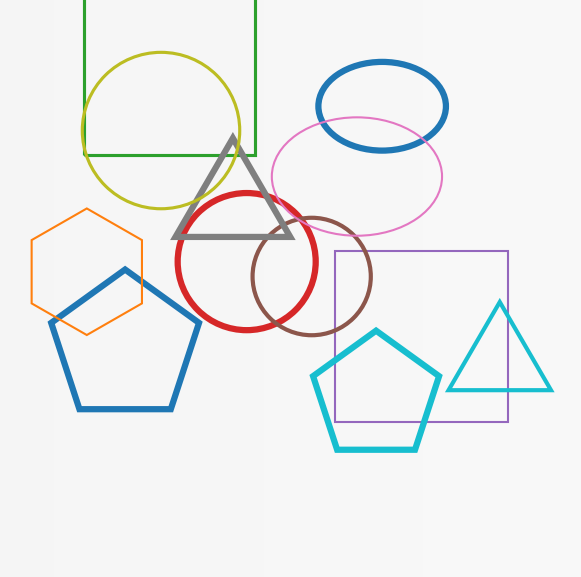[{"shape": "oval", "thickness": 3, "radius": 0.55, "center": [0.657, 0.815]}, {"shape": "pentagon", "thickness": 3, "radius": 0.67, "center": [0.215, 0.399]}, {"shape": "hexagon", "thickness": 1, "radius": 0.55, "center": [0.149, 0.529]}, {"shape": "square", "thickness": 1.5, "radius": 0.74, "center": [0.292, 0.879]}, {"shape": "circle", "thickness": 3, "radius": 0.59, "center": [0.424, 0.546]}, {"shape": "square", "thickness": 1, "radius": 0.74, "center": [0.725, 0.416]}, {"shape": "circle", "thickness": 2, "radius": 0.51, "center": [0.536, 0.52]}, {"shape": "oval", "thickness": 1, "radius": 0.73, "center": [0.614, 0.693]}, {"shape": "triangle", "thickness": 3, "radius": 0.57, "center": [0.401, 0.646]}, {"shape": "circle", "thickness": 1.5, "radius": 0.68, "center": [0.277, 0.773]}, {"shape": "pentagon", "thickness": 3, "radius": 0.57, "center": [0.647, 0.313]}, {"shape": "triangle", "thickness": 2, "radius": 0.51, "center": [0.86, 0.374]}]